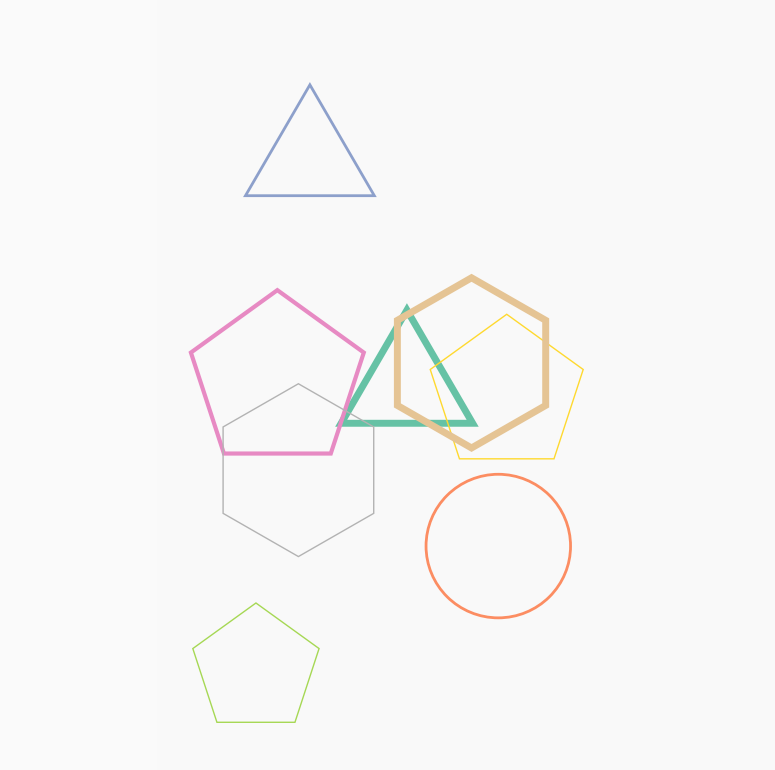[{"shape": "triangle", "thickness": 2.5, "radius": 0.49, "center": [0.525, 0.499]}, {"shape": "circle", "thickness": 1, "radius": 0.47, "center": [0.643, 0.291]}, {"shape": "triangle", "thickness": 1, "radius": 0.48, "center": [0.4, 0.794]}, {"shape": "pentagon", "thickness": 1.5, "radius": 0.59, "center": [0.358, 0.506]}, {"shape": "pentagon", "thickness": 0.5, "radius": 0.43, "center": [0.33, 0.131]}, {"shape": "pentagon", "thickness": 0.5, "radius": 0.52, "center": [0.654, 0.488]}, {"shape": "hexagon", "thickness": 2.5, "radius": 0.55, "center": [0.608, 0.529]}, {"shape": "hexagon", "thickness": 0.5, "radius": 0.56, "center": [0.385, 0.389]}]